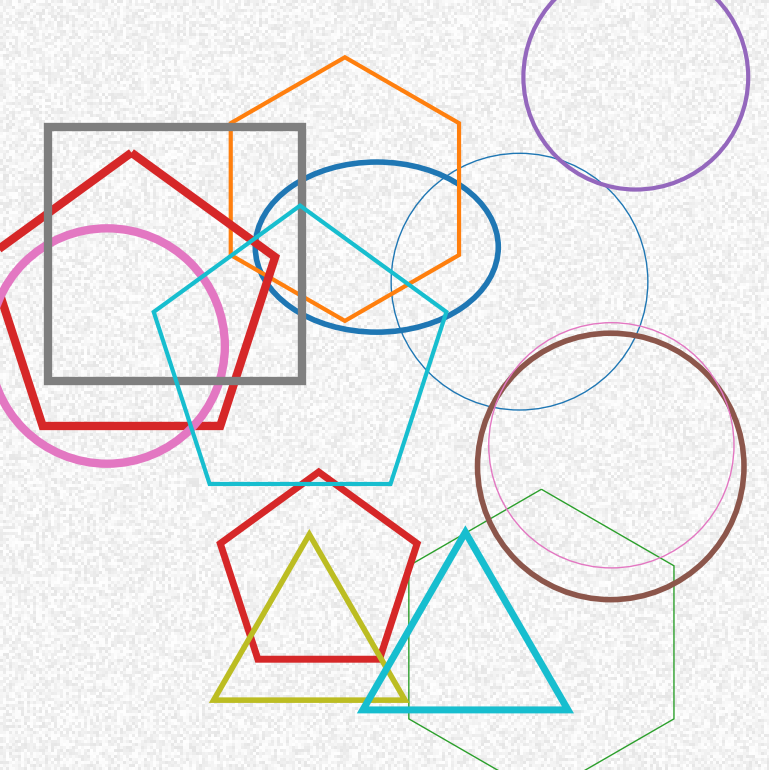[{"shape": "oval", "thickness": 2, "radius": 0.79, "center": [0.489, 0.679]}, {"shape": "circle", "thickness": 0.5, "radius": 0.83, "center": [0.675, 0.634]}, {"shape": "hexagon", "thickness": 1.5, "radius": 0.86, "center": [0.448, 0.754]}, {"shape": "hexagon", "thickness": 0.5, "radius": 0.99, "center": [0.703, 0.166]}, {"shape": "pentagon", "thickness": 2.5, "radius": 0.67, "center": [0.414, 0.253]}, {"shape": "pentagon", "thickness": 3, "radius": 0.98, "center": [0.171, 0.606]}, {"shape": "circle", "thickness": 1.5, "radius": 0.73, "center": [0.826, 0.9]}, {"shape": "circle", "thickness": 2, "radius": 0.87, "center": [0.793, 0.394]}, {"shape": "circle", "thickness": 0.5, "radius": 0.8, "center": [0.794, 0.422]}, {"shape": "circle", "thickness": 3, "radius": 0.76, "center": [0.139, 0.551]}, {"shape": "square", "thickness": 3, "radius": 0.82, "center": [0.228, 0.67]}, {"shape": "triangle", "thickness": 2, "radius": 0.72, "center": [0.402, 0.162]}, {"shape": "triangle", "thickness": 2.5, "radius": 0.77, "center": [0.604, 0.155]}, {"shape": "pentagon", "thickness": 1.5, "radius": 1.0, "center": [0.39, 0.533]}]